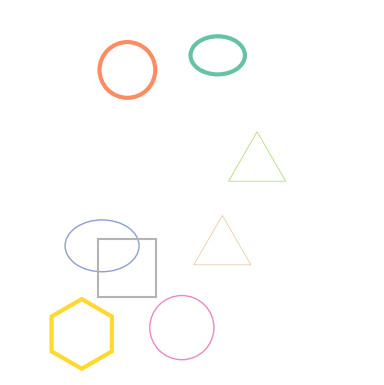[{"shape": "oval", "thickness": 3, "radius": 0.35, "center": [0.566, 0.856]}, {"shape": "circle", "thickness": 3, "radius": 0.36, "center": [0.331, 0.818]}, {"shape": "oval", "thickness": 1, "radius": 0.48, "center": [0.265, 0.361]}, {"shape": "circle", "thickness": 1, "radius": 0.42, "center": [0.472, 0.149]}, {"shape": "triangle", "thickness": 0.5, "radius": 0.43, "center": [0.668, 0.572]}, {"shape": "hexagon", "thickness": 3, "radius": 0.45, "center": [0.212, 0.133]}, {"shape": "triangle", "thickness": 0.5, "radius": 0.43, "center": [0.578, 0.355]}, {"shape": "square", "thickness": 1.5, "radius": 0.38, "center": [0.329, 0.304]}]